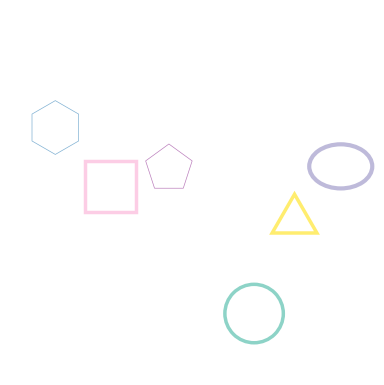[{"shape": "circle", "thickness": 2.5, "radius": 0.38, "center": [0.66, 0.186]}, {"shape": "oval", "thickness": 3, "radius": 0.41, "center": [0.885, 0.568]}, {"shape": "hexagon", "thickness": 0.5, "radius": 0.35, "center": [0.144, 0.669]}, {"shape": "square", "thickness": 2.5, "radius": 0.33, "center": [0.287, 0.516]}, {"shape": "pentagon", "thickness": 0.5, "radius": 0.32, "center": [0.439, 0.562]}, {"shape": "triangle", "thickness": 2.5, "radius": 0.34, "center": [0.765, 0.428]}]